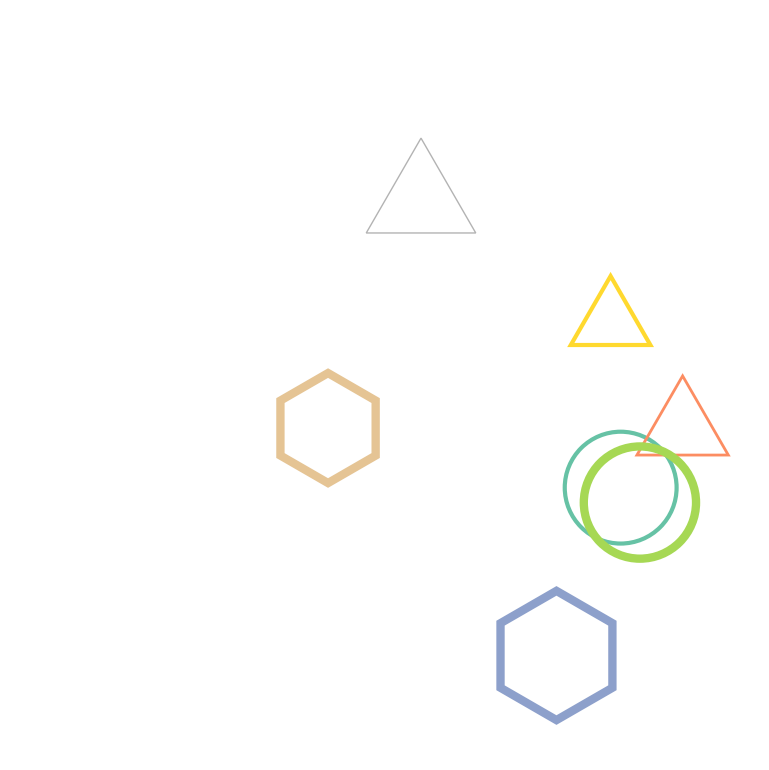[{"shape": "circle", "thickness": 1.5, "radius": 0.36, "center": [0.806, 0.367]}, {"shape": "triangle", "thickness": 1, "radius": 0.34, "center": [0.887, 0.443]}, {"shape": "hexagon", "thickness": 3, "radius": 0.42, "center": [0.723, 0.149]}, {"shape": "circle", "thickness": 3, "radius": 0.36, "center": [0.831, 0.347]}, {"shape": "triangle", "thickness": 1.5, "radius": 0.3, "center": [0.793, 0.582]}, {"shape": "hexagon", "thickness": 3, "radius": 0.36, "center": [0.426, 0.444]}, {"shape": "triangle", "thickness": 0.5, "radius": 0.41, "center": [0.547, 0.738]}]